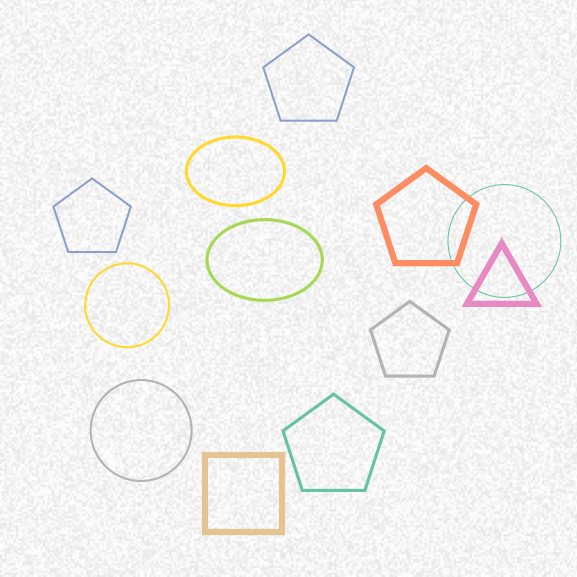[{"shape": "pentagon", "thickness": 1.5, "radius": 0.46, "center": [0.578, 0.224]}, {"shape": "circle", "thickness": 0.5, "radius": 0.49, "center": [0.873, 0.582]}, {"shape": "pentagon", "thickness": 3, "radius": 0.45, "center": [0.738, 0.617]}, {"shape": "pentagon", "thickness": 1, "radius": 0.41, "center": [0.534, 0.857]}, {"shape": "pentagon", "thickness": 1, "radius": 0.35, "center": [0.16, 0.62]}, {"shape": "triangle", "thickness": 3, "radius": 0.35, "center": [0.869, 0.508]}, {"shape": "oval", "thickness": 1.5, "radius": 0.5, "center": [0.458, 0.549]}, {"shape": "oval", "thickness": 1.5, "radius": 0.42, "center": [0.408, 0.702]}, {"shape": "circle", "thickness": 1, "radius": 0.36, "center": [0.22, 0.471]}, {"shape": "square", "thickness": 3, "radius": 0.33, "center": [0.422, 0.144]}, {"shape": "pentagon", "thickness": 1.5, "radius": 0.36, "center": [0.71, 0.406]}, {"shape": "circle", "thickness": 1, "radius": 0.44, "center": [0.244, 0.254]}]